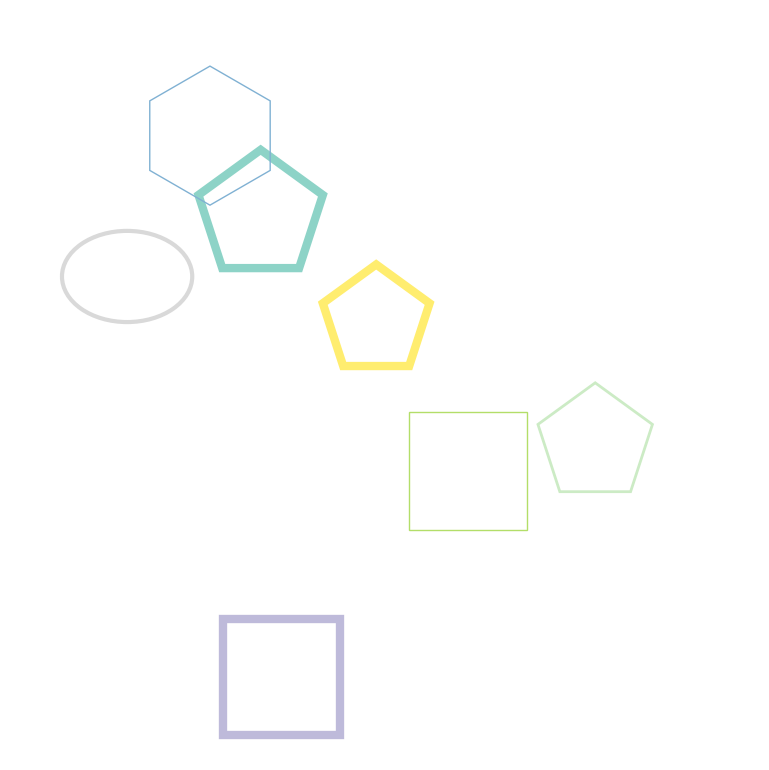[{"shape": "pentagon", "thickness": 3, "radius": 0.42, "center": [0.339, 0.721]}, {"shape": "square", "thickness": 3, "radius": 0.38, "center": [0.365, 0.121]}, {"shape": "hexagon", "thickness": 0.5, "radius": 0.45, "center": [0.273, 0.824]}, {"shape": "square", "thickness": 0.5, "radius": 0.38, "center": [0.608, 0.388]}, {"shape": "oval", "thickness": 1.5, "radius": 0.42, "center": [0.165, 0.641]}, {"shape": "pentagon", "thickness": 1, "radius": 0.39, "center": [0.773, 0.425]}, {"shape": "pentagon", "thickness": 3, "radius": 0.36, "center": [0.489, 0.584]}]